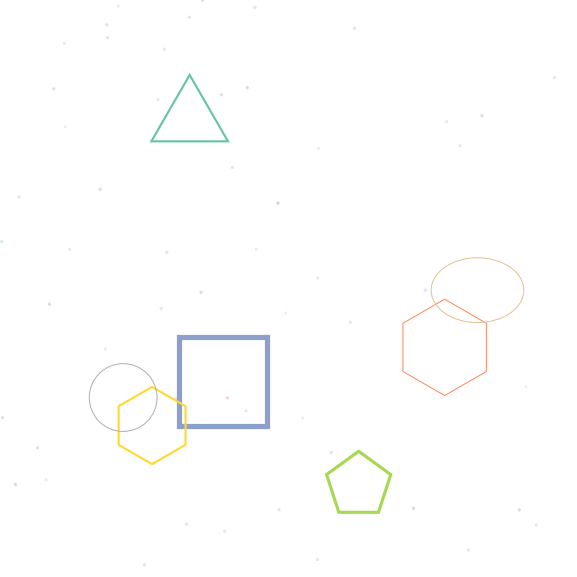[{"shape": "triangle", "thickness": 1, "radius": 0.38, "center": [0.328, 0.793]}, {"shape": "hexagon", "thickness": 0.5, "radius": 0.42, "center": [0.77, 0.398]}, {"shape": "square", "thickness": 2.5, "radius": 0.38, "center": [0.386, 0.339]}, {"shape": "pentagon", "thickness": 1.5, "radius": 0.29, "center": [0.621, 0.159]}, {"shape": "hexagon", "thickness": 1, "radius": 0.33, "center": [0.263, 0.262]}, {"shape": "oval", "thickness": 0.5, "radius": 0.4, "center": [0.827, 0.497]}, {"shape": "circle", "thickness": 0.5, "radius": 0.29, "center": [0.213, 0.311]}]